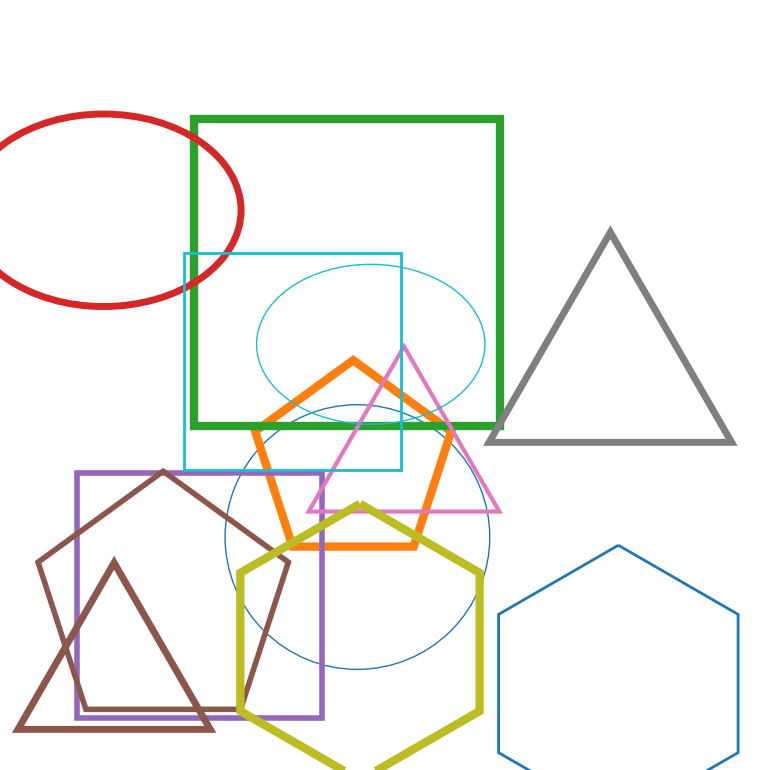[{"shape": "hexagon", "thickness": 1, "radius": 0.9, "center": [0.803, 0.112]}, {"shape": "circle", "thickness": 0.5, "radius": 0.86, "center": [0.464, 0.303]}, {"shape": "pentagon", "thickness": 3, "radius": 0.67, "center": [0.459, 0.398]}, {"shape": "square", "thickness": 3, "radius": 1.0, "center": [0.451, 0.646]}, {"shape": "oval", "thickness": 2.5, "radius": 0.89, "center": [0.135, 0.727]}, {"shape": "square", "thickness": 2, "radius": 0.8, "center": [0.259, 0.227]}, {"shape": "pentagon", "thickness": 2, "radius": 0.85, "center": [0.212, 0.217]}, {"shape": "triangle", "thickness": 2.5, "radius": 0.72, "center": [0.148, 0.125]}, {"shape": "triangle", "thickness": 1.5, "radius": 0.71, "center": [0.525, 0.407]}, {"shape": "triangle", "thickness": 2.5, "radius": 0.91, "center": [0.793, 0.516]}, {"shape": "hexagon", "thickness": 3, "radius": 0.9, "center": [0.468, 0.166]}, {"shape": "oval", "thickness": 0.5, "radius": 0.74, "center": [0.482, 0.553]}, {"shape": "square", "thickness": 1, "radius": 0.7, "center": [0.38, 0.53]}]